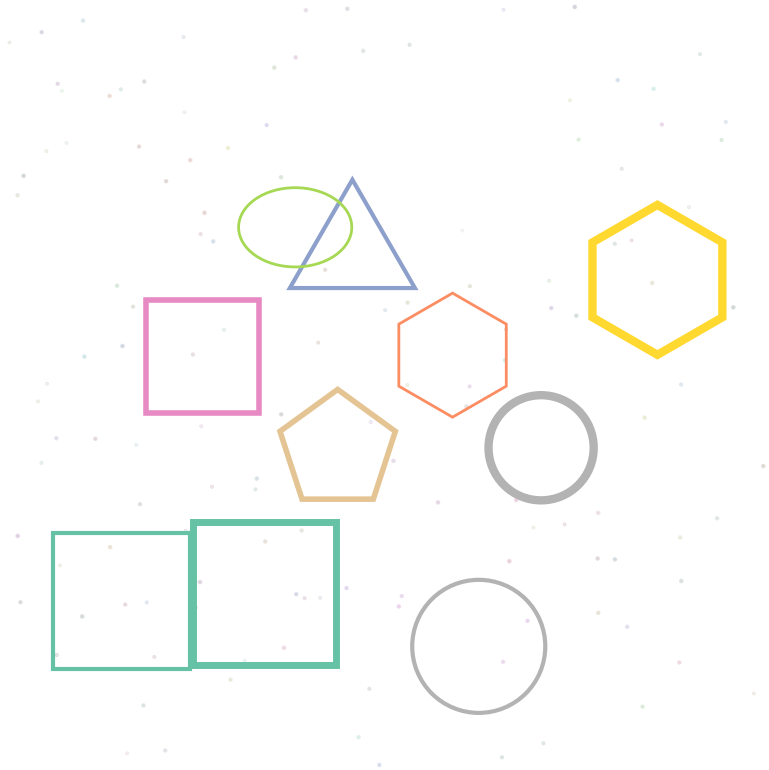[{"shape": "square", "thickness": 2.5, "radius": 0.46, "center": [0.344, 0.23]}, {"shape": "square", "thickness": 1.5, "radius": 0.44, "center": [0.158, 0.219]}, {"shape": "hexagon", "thickness": 1, "radius": 0.4, "center": [0.588, 0.539]}, {"shape": "triangle", "thickness": 1.5, "radius": 0.47, "center": [0.458, 0.673]}, {"shape": "square", "thickness": 2, "radius": 0.37, "center": [0.263, 0.537]}, {"shape": "oval", "thickness": 1, "radius": 0.37, "center": [0.383, 0.705]}, {"shape": "hexagon", "thickness": 3, "radius": 0.49, "center": [0.854, 0.637]}, {"shape": "pentagon", "thickness": 2, "radius": 0.39, "center": [0.439, 0.415]}, {"shape": "circle", "thickness": 3, "radius": 0.34, "center": [0.703, 0.418]}, {"shape": "circle", "thickness": 1.5, "radius": 0.43, "center": [0.622, 0.161]}]